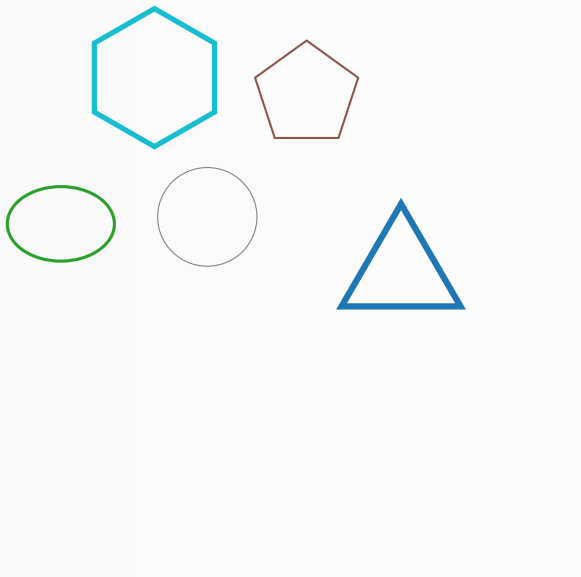[{"shape": "triangle", "thickness": 3, "radius": 0.59, "center": [0.69, 0.528]}, {"shape": "oval", "thickness": 1.5, "radius": 0.46, "center": [0.105, 0.611]}, {"shape": "pentagon", "thickness": 1, "radius": 0.47, "center": [0.528, 0.836]}, {"shape": "circle", "thickness": 0.5, "radius": 0.43, "center": [0.357, 0.624]}, {"shape": "hexagon", "thickness": 2.5, "radius": 0.6, "center": [0.266, 0.865]}]